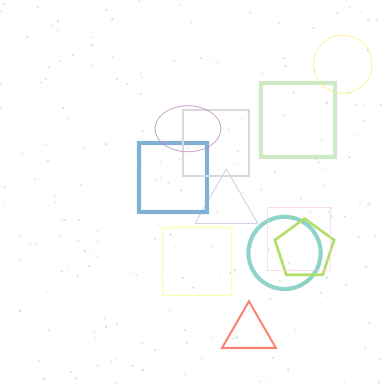[{"shape": "circle", "thickness": 3, "radius": 0.47, "center": [0.739, 0.343]}, {"shape": "square", "thickness": 1, "radius": 0.45, "center": [0.511, 0.322]}, {"shape": "triangle", "thickness": 0.5, "radius": 0.47, "center": [0.588, 0.467]}, {"shape": "triangle", "thickness": 1.5, "radius": 0.4, "center": [0.647, 0.137]}, {"shape": "square", "thickness": 3, "radius": 0.44, "center": [0.45, 0.539]}, {"shape": "pentagon", "thickness": 2, "radius": 0.4, "center": [0.791, 0.352]}, {"shape": "square", "thickness": 0.5, "radius": 0.41, "center": [0.776, 0.38]}, {"shape": "square", "thickness": 1.5, "radius": 0.43, "center": [0.561, 0.629]}, {"shape": "oval", "thickness": 0.5, "radius": 0.43, "center": [0.488, 0.666]}, {"shape": "square", "thickness": 3, "radius": 0.48, "center": [0.774, 0.689]}, {"shape": "circle", "thickness": 0.5, "radius": 0.38, "center": [0.891, 0.833]}]